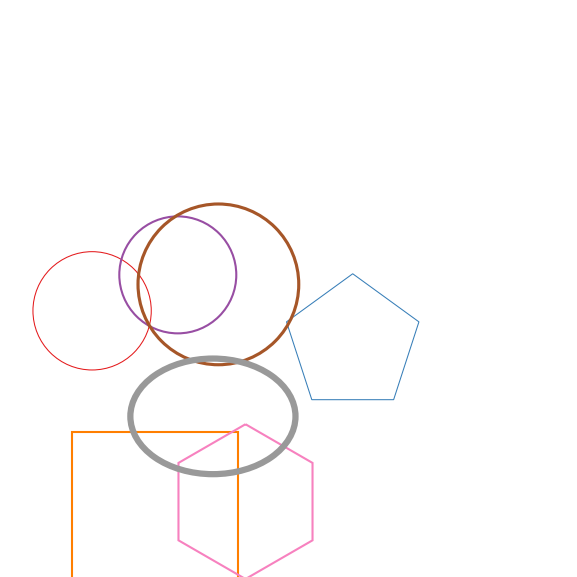[{"shape": "circle", "thickness": 0.5, "radius": 0.51, "center": [0.159, 0.461]}, {"shape": "pentagon", "thickness": 0.5, "radius": 0.6, "center": [0.611, 0.405]}, {"shape": "circle", "thickness": 1, "radius": 0.51, "center": [0.308, 0.523]}, {"shape": "square", "thickness": 1, "radius": 0.72, "center": [0.268, 0.108]}, {"shape": "circle", "thickness": 1.5, "radius": 0.7, "center": [0.378, 0.507]}, {"shape": "hexagon", "thickness": 1, "radius": 0.67, "center": [0.425, 0.131]}, {"shape": "oval", "thickness": 3, "radius": 0.71, "center": [0.369, 0.278]}]